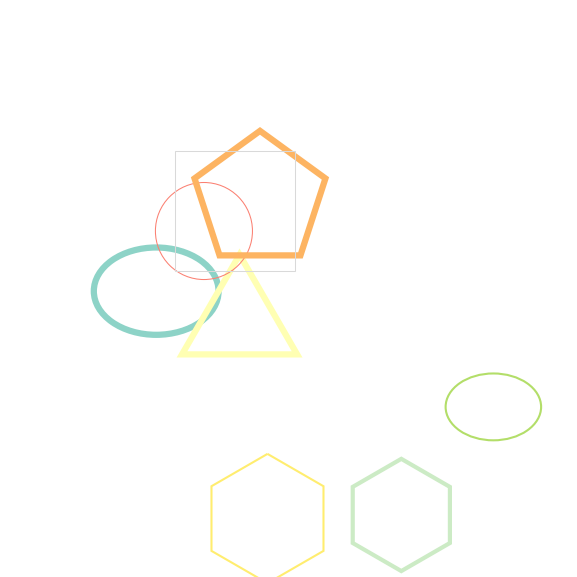[{"shape": "oval", "thickness": 3, "radius": 0.54, "center": [0.27, 0.495]}, {"shape": "triangle", "thickness": 3, "radius": 0.58, "center": [0.415, 0.443]}, {"shape": "circle", "thickness": 0.5, "radius": 0.42, "center": [0.353, 0.599]}, {"shape": "pentagon", "thickness": 3, "radius": 0.6, "center": [0.45, 0.653]}, {"shape": "oval", "thickness": 1, "radius": 0.41, "center": [0.854, 0.295]}, {"shape": "square", "thickness": 0.5, "radius": 0.52, "center": [0.407, 0.634]}, {"shape": "hexagon", "thickness": 2, "radius": 0.49, "center": [0.695, 0.107]}, {"shape": "hexagon", "thickness": 1, "radius": 0.56, "center": [0.463, 0.101]}]